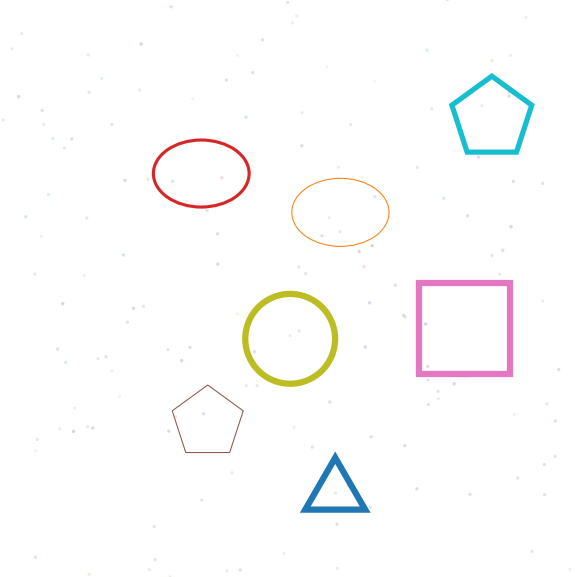[{"shape": "triangle", "thickness": 3, "radius": 0.3, "center": [0.581, 0.147]}, {"shape": "oval", "thickness": 0.5, "radius": 0.42, "center": [0.589, 0.631]}, {"shape": "oval", "thickness": 1.5, "radius": 0.41, "center": [0.349, 0.699]}, {"shape": "pentagon", "thickness": 0.5, "radius": 0.32, "center": [0.36, 0.268]}, {"shape": "square", "thickness": 3, "radius": 0.39, "center": [0.804, 0.43]}, {"shape": "circle", "thickness": 3, "radius": 0.39, "center": [0.502, 0.412]}, {"shape": "pentagon", "thickness": 2.5, "radius": 0.36, "center": [0.852, 0.795]}]